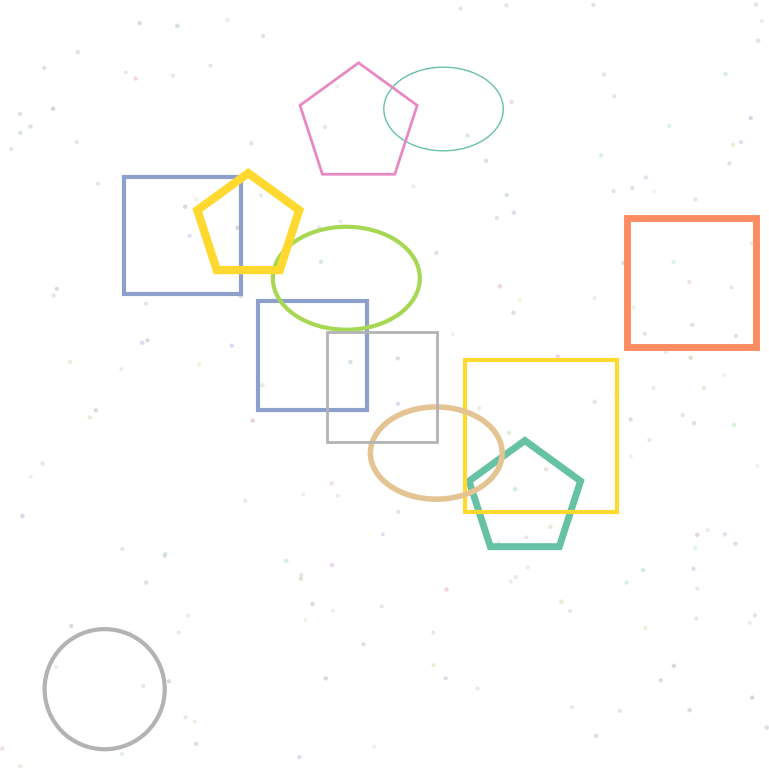[{"shape": "oval", "thickness": 0.5, "radius": 0.39, "center": [0.576, 0.858]}, {"shape": "pentagon", "thickness": 2.5, "radius": 0.38, "center": [0.682, 0.352]}, {"shape": "square", "thickness": 2.5, "radius": 0.42, "center": [0.898, 0.633]}, {"shape": "square", "thickness": 1.5, "radius": 0.35, "center": [0.406, 0.538]}, {"shape": "square", "thickness": 1.5, "radius": 0.38, "center": [0.237, 0.694]}, {"shape": "pentagon", "thickness": 1, "radius": 0.4, "center": [0.466, 0.838]}, {"shape": "oval", "thickness": 1.5, "radius": 0.48, "center": [0.45, 0.639]}, {"shape": "square", "thickness": 1.5, "radius": 0.5, "center": [0.702, 0.434]}, {"shape": "pentagon", "thickness": 3, "radius": 0.35, "center": [0.322, 0.706]}, {"shape": "oval", "thickness": 2, "radius": 0.43, "center": [0.567, 0.412]}, {"shape": "circle", "thickness": 1.5, "radius": 0.39, "center": [0.136, 0.105]}, {"shape": "square", "thickness": 1, "radius": 0.36, "center": [0.496, 0.498]}]